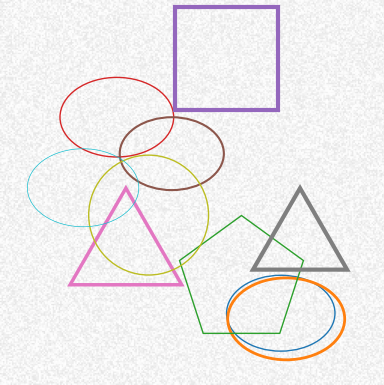[{"shape": "oval", "thickness": 1, "radius": 0.7, "center": [0.729, 0.186]}, {"shape": "oval", "thickness": 2, "radius": 0.76, "center": [0.743, 0.172]}, {"shape": "pentagon", "thickness": 1, "radius": 0.85, "center": [0.627, 0.271]}, {"shape": "oval", "thickness": 1, "radius": 0.74, "center": [0.303, 0.696]}, {"shape": "square", "thickness": 3, "radius": 0.67, "center": [0.589, 0.848]}, {"shape": "oval", "thickness": 1.5, "radius": 0.68, "center": [0.446, 0.601]}, {"shape": "triangle", "thickness": 2.5, "radius": 0.84, "center": [0.327, 0.344]}, {"shape": "triangle", "thickness": 3, "radius": 0.71, "center": [0.779, 0.37]}, {"shape": "circle", "thickness": 1, "radius": 0.78, "center": [0.386, 0.441]}, {"shape": "oval", "thickness": 0.5, "radius": 0.72, "center": [0.216, 0.512]}]